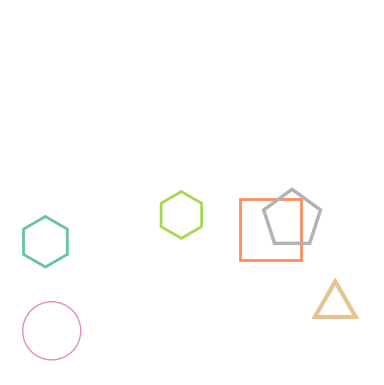[{"shape": "hexagon", "thickness": 2, "radius": 0.33, "center": [0.118, 0.372]}, {"shape": "square", "thickness": 2, "radius": 0.39, "center": [0.703, 0.404]}, {"shape": "circle", "thickness": 1, "radius": 0.38, "center": [0.134, 0.141]}, {"shape": "hexagon", "thickness": 2, "radius": 0.3, "center": [0.471, 0.442]}, {"shape": "triangle", "thickness": 3, "radius": 0.31, "center": [0.871, 0.207]}, {"shape": "pentagon", "thickness": 2.5, "radius": 0.39, "center": [0.759, 0.431]}]